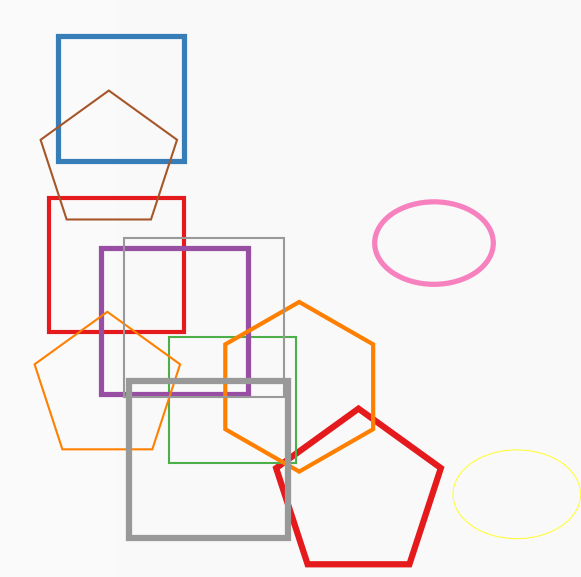[{"shape": "pentagon", "thickness": 3, "radius": 0.74, "center": [0.617, 0.143]}, {"shape": "square", "thickness": 2, "radius": 0.58, "center": [0.2, 0.54]}, {"shape": "square", "thickness": 2.5, "radius": 0.54, "center": [0.208, 0.828]}, {"shape": "square", "thickness": 1, "radius": 0.54, "center": [0.4, 0.307]}, {"shape": "square", "thickness": 2.5, "radius": 0.63, "center": [0.301, 0.443]}, {"shape": "hexagon", "thickness": 2, "radius": 0.73, "center": [0.515, 0.329]}, {"shape": "pentagon", "thickness": 1, "radius": 0.66, "center": [0.185, 0.328]}, {"shape": "oval", "thickness": 0.5, "radius": 0.55, "center": [0.889, 0.143]}, {"shape": "pentagon", "thickness": 1, "radius": 0.62, "center": [0.187, 0.719]}, {"shape": "oval", "thickness": 2.5, "radius": 0.51, "center": [0.747, 0.578]}, {"shape": "square", "thickness": 1, "radius": 0.69, "center": [0.351, 0.449]}, {"shape": "square", "thickness": 3, "radius": 0.68, "center": [0.358, 0.203]}]